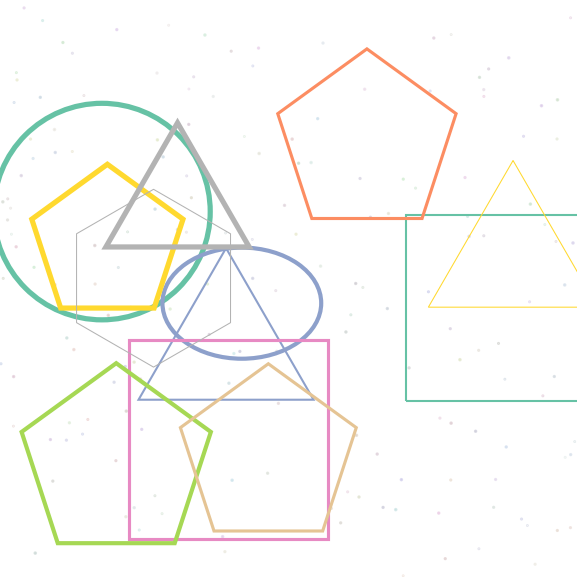[{"shape": "circle", "thickness": 2.5, "radius": 0.94, "center": [0.177, 0.633]}, {"shape": "square", "thickness": 1, "radius": 0.8, "center": [0.864, 0.466]}, {"shape": "pentagon", "thickness": 1.5, "radius": 0.81, "center": [0.635, 0.752]}, {"shape": "oval", "thickness": 2, "radius": 0.69, "center": [0.419, 0.474]}, {"shape": "triangle", "thickness": 1, "radius": 0.87, "center": [0.391, 0.394]}, {"shape": "square", "thickness": 1.5, "radius": 0.86, "center": [0.396, 0.238]}, {"shape": "pentagon", "thickness": 2, "radius": 0.86, "center": [0.201, 0.198]}, {"shape": "pentagon", "thickness": 2.5, "radius": 0.69, "center": [0.186, 0.577]}, {"shape": "triangle", "thickness": 0.5, "radius": 0.85, "center": [0.888, 0.552]}, {"shape": "pentagon", "thickness": 1.5, "radius": 0.8, "center": [0.465, 0.209]}, {"shape": "hexagon", "thickness": 0.5, "radius": 0.77, "center": [0.266, 0.517]}, {"shape": "triangle", "thickness": 2.5, "radius": 0.72, "center": [0.307, 0.643]}]